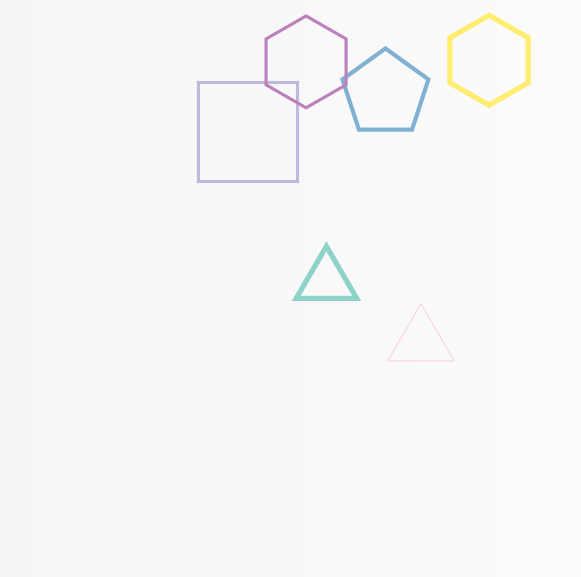[{"shape": "triangle", "thickness": 2.5, "radius": 0.3, "center": [0.562, 0.513]}, {"shape": "square", "thickness": 1.5, "radius": 0.43, "center": [0.425, 0.772]}, {"shape": "pentagon", "thickness": 2, "radius": 0.39, "center": [0.663, 0.838]}, {"shape": "triangle", "thickness": 0.5, "radius": 0.33, "center": [0.724, 0.407]}, {"shape": "hexagon", "thickness": 1.5, "radius": 0.4, "center": [0.527, 0.892]}, {"shape": "hexagon", "thickness": 2.5, "radius": 0.39, "center": [0.841, 0.895]}]